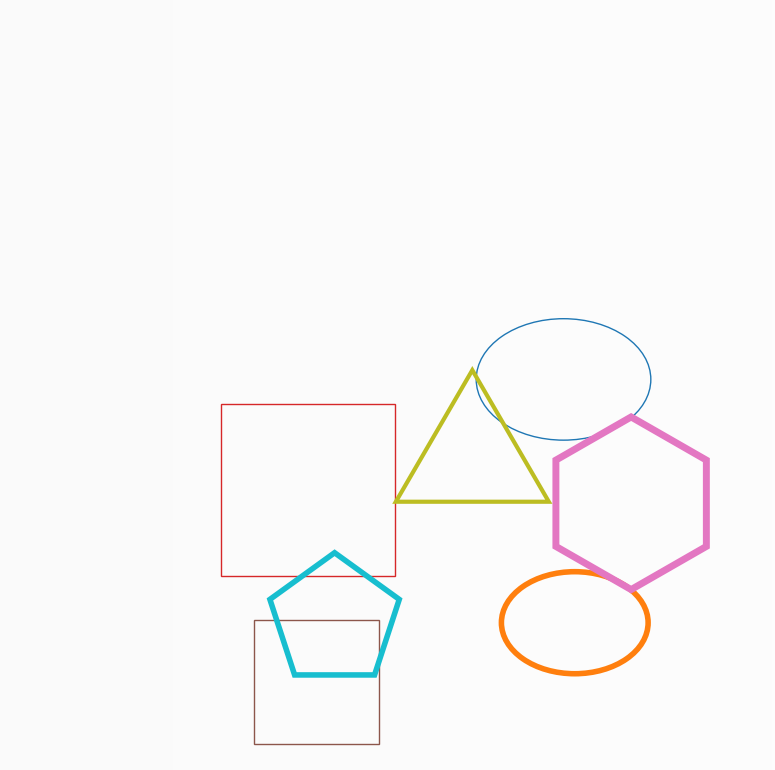[{"shape": "oval", "thickness": 0.5, "radius": 0.56, "center": [0.727, 0.507]}, {"shape": "oval", "thickness": 2, "radius": 0.47, "center": [0.742, 0.191]}, {"shape": "square", "thickness": 0.5, "radius": 0.56, "center": [0.397, 0.364]}, {"shape": "square", "thickness": 0.5, "radius": 0.4, "center": [0.408, 0.114]}, {"shape": "hexagon", "thickness": 2.5, "radius": 0.56, "center": [0.814, 0.346]}, {"shape": "triangle", "thickness": 1.5, "radius": 0.57, "center": [0.609, 0.405]}, {"shape": "pentagon", "thickness": 2, "radius": 0.44, "center": [0.432, 0.194]}]